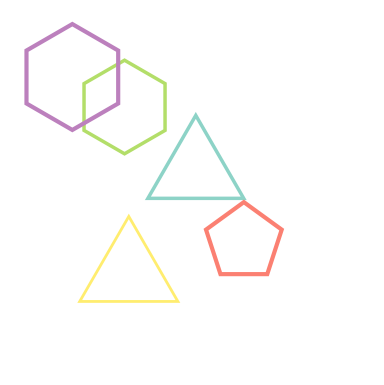[{"shape": "triangle", "thickness": 2.5, "radius": 0.72, "center": [0.509, 0.557]}, {"shape": "pentagon", "thickness": 3, "radius": 0.52, "center": [0.633, 0.372]}, {"shape": "hexagon", "thickness": 2.5, "radius": 0.61, "center": [0.323, 0.722]}, {"shape": "hexagon", "thickness": 3, "radius": 0.69, "center": [0.188, 0.8]}, {"shape": "triangle", "thickness": 2, "radius": 0.74, "center": [0.335, 0.291]}]